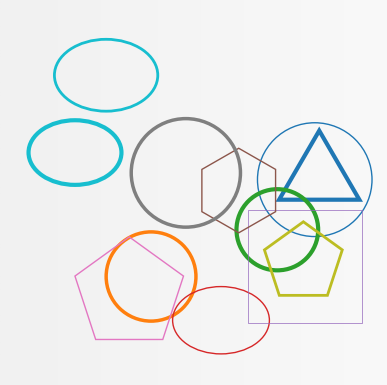[{"shape": "circle", "thickness": 1, "radius": 0.74, "center": [0.812, 0.533]}, {"shape": "triangle", "thickness": 3, "radius": 0.6, "center": [0.824, 0.541]}, {"shape": "circle", "thickness": 2.5, "radius": 0.58, "center": [0.39, 0.282]}, {"shape": "circle", "thickness": 3, "radius": 0.53, "center": [0.716, 0.403]}, {"shape": "oval", "thickness": 1, "radius": 0.62, "center": [0.57, 0.168]}, {"shape": "square", "thickness": 0.5, "radius": 0.73, "center": [0.788, 0.307]}, {"shape": "hexagon", "thickness": 1, "radius": 0.55, "center": [0.616, 0.505]}, {"shape": "pentagon", "thickness": 1, "radius": 0.74, "center": [0.333, 0.237]}, {"shape": "circle", "thickness": 2.5, "radius": 0.7, "center": [0.48, 0.551]}, {"shape": "pentagon", "thickness": 2, "radius": 0.53, "center": [0.783, 0.318]}, {"shape": "oval", "thickness": 3, "radius": 0.6, "center": [0.194, 0.604]}, {"shape": "oval", "thickness": 2, "radius": 0.67, "center": [0.274, 0.805]}]